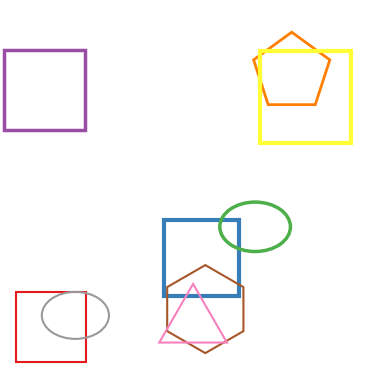[{"shape": "square", "thickness": 1.5, "radius": 0.45, "center": [0.132, 0.151]}, {"shape": "square", "thickness": 3, "radius": 0.49, "center": [0.523, 0.33]}, {"shape": "oval", "thickness": 2.5, "radius": 0.46, "center": [0.663, 0.411]}, {"shape": "square", "thickness": 2.5, "radius": 0.52, "center": [0.116, 0.765]}, {"shape": "pentagon", "thickness": 2, "radius": 0.52, "center": [0.758, 0.812]}, {"shape": "square", "thickness": 3, "radius": 0.59, "center": [0.793, 0.748]}, {"shape": "hexagon", "thickness": 1.5, "radius": 0.57, "center": [0.533, 0.197]}, {"shape": "triangle", "thickness": 1.5, "radius": 0.51, "center": [0.502, 0.161]}, {"shape": "oval", "thickness": 1.5, "radius": 0.44, "center": [0.196, 0.181]}]